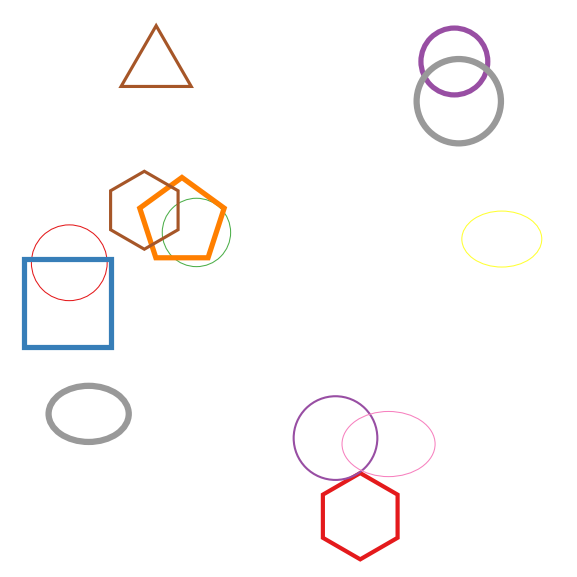[{"shape": "hexagon", "thickness": 2, "radius": 0.37, "center": [0.624, 0.105]}, {"shape": "circle", "thickness": 0.5, "radius": 0.33, "center": [0.12, 0.544]}, {"shape": "square", "thickness": 2.5, "radius": 0.38, "center": [0.117, 0.474]}, {"shape": "circle", "thickness": 0.5, "radius": 0.3, "center": [0.34, 0.597]}, {"shape": "circle", "thickness": 2.5, "radius": 0.29, "center": [0.787, 0.893]}, {"shape": "circle", "thickness": 1, "radius": 0.36, "center": [0.581, 0.241]}, {"shape": "pentagon", "thickness": 2.5, "radius": 0.38, "center": [0.315, 0.615]}, {"shape": "oval", "thickness": 0.5, "radius": 0.35, "center": [0.869, 0.585]}, {"shape": "triangle", "thickness": 1.5, "radius": 0.35, "center": [0.27, 0.884]}, {"shape": "hexagon", "thickness": 1.5, "radius": 0.34, "center": [0.25, 0.635]}, {"shape": "oval", "thickness": 0.5, "radius": 0.4, "center": [0.673, 0.23]}, {"shape": "oval", "thickness": 3, "radius": 0.35, "center": [0.154, 0.282]}, {"shape": "circle", "thickness": 3, "radius": 0.37, "center": [0.794, 0.824]}]